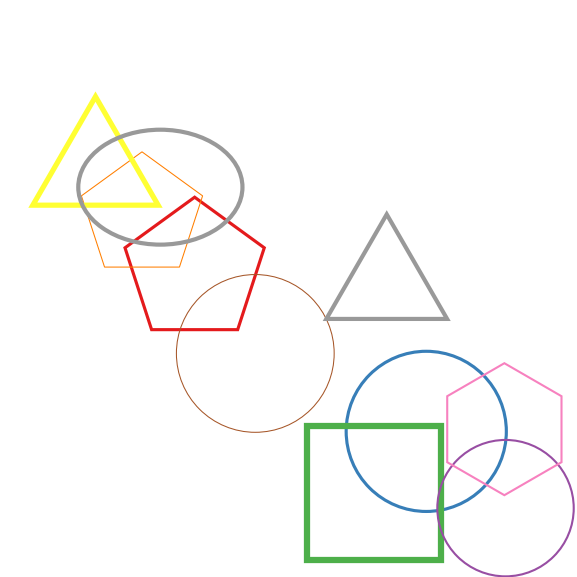[{"shape": "pentagon", "thickness": 1.5, "radius": 0.63, "center": [0.337, 0.531]}, {"shape": "circle", "thickness": 1.5, "radius": 0.69, "center": [0.738, 0.252]}, {"shape": "square", "thickness": 3, "radius": 0.58, "center": [0.647, 0.146]}, {"shape": "circle", "thickness": 1, "radius": 0.59, "center": [0.875, 0.119]}, {"shape": "pentagon", "thickness": 0.5, "radius": 0.55, "center": [0.246, 0.626]}, {"shape": "triangle", "thickness": 2.5, "radius": 0.63, "center": [0.165, 0.707]}, {"shape": "circle", "thickness": 0.5, "radius": 0.68, "center": [0.442, 0.387]}, {"shape": "hexagon", "thickness": 1, "radius": 0.57, "center": [0.873, 0.256]}, {"shape": "triangle", "thickness": 2, "radius": 0.6, "center": [0.67, 0.507]}, {"shape": "oval", "thickness": 2, "radius": 0.71, "center": [0.278, 0.675]}]